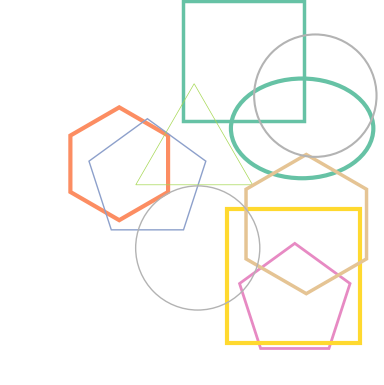[{"shape": "square", "thickness": 2.5, "radius": 0.78, "center": [0.632, 0.842]}, {"shape": "oval", "thickness": 3, "radius": 0.92, "center": [0.785, 0.667]}, {"shape": "hexagon", "thickness": 3, "radius": 0.73, "center": [0.31, 0.575]}, {"shape": "pentagon", "thickness": 1, "radius": 0.8, "center": [0.383, 0.532]}, {"shape": "pentagon", "thickness": 2, "radius": 0.75, "center": [0.766, 0.217]}, {"shape": "triangle", "thickness": 0.5, "radius": 0.88, "center": [0.504, 0.608]}, {"shape": "square", "thickness": 3, "radius": 0.87, "center": [0.763, 0.283]}, {"shape": "hexagon", "thickness": 2.5, "radius": 0.9, "center": [0.796, 0.418]}, {"shape": "circle", "thickness": 1.5, "radius": 0.79, "center": [0.819, 0.752]}, {"shape": "circle", "thickness": 1, "radius": 0.81, "center": [0.514, 0.356]}]